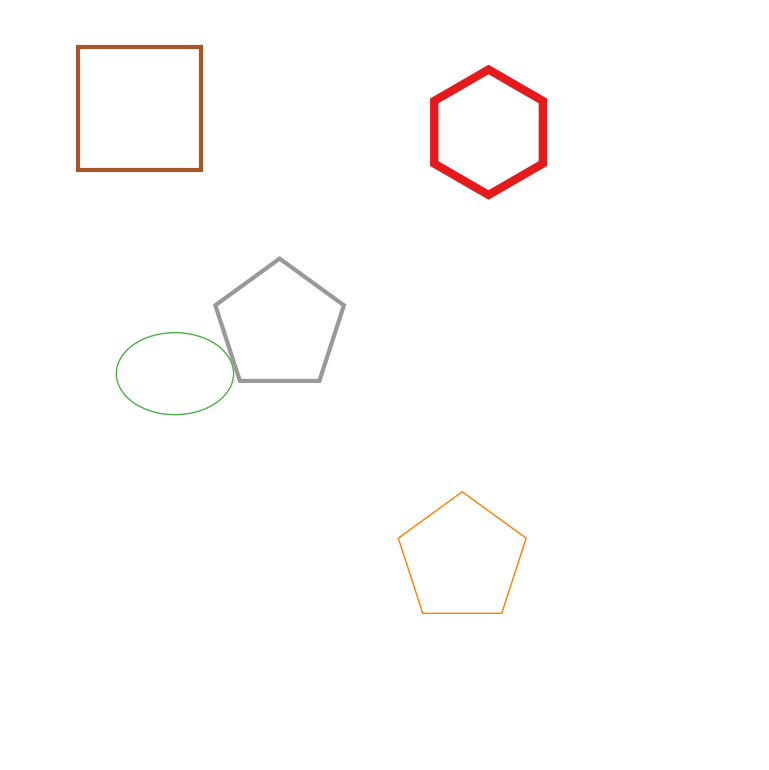[{"shape": "hexagon", "thickness": 3, "radius": 0.41, "center": [0.634, 0.828]}, {"shape": "oval", "thickness": 0.5, "radius": 0.38, "center": [0.227, 0.515]}, {"shape": "pentagon", "thickness": 0.5, "radius": 0.44, "center": [0.6, 0.274]}, {"shape": "square", "thickness": 1.5, "radius": 0.4, "center": [0.181, 0.859]}, {"shape": "pentagon", "thickness": 1.5, "radius": 0.44, "center": [0.363, 0.576]}]